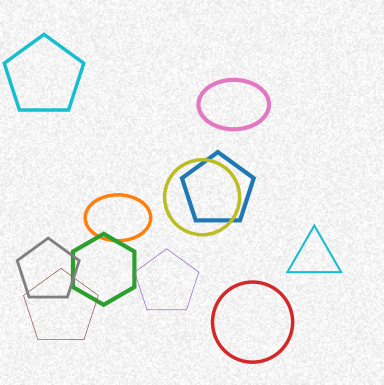[{"shape": "pentagon", "thickness": 3, "radius": 0.49, "center": [0.566, 0.507]}, {"shape": "oval", "thickness": 2.5, "radius": 0.43, "center": [0.306, 0.434]}, {"shape": "hexagon", "thickness": 3, "radius": 0.46, "center": [0.269, 0.3]}, {"shape": "circle", "thickness": 2.5, "radius": 0.52, "center": [0.656, 0.163]}, {"shape": "pentagon", "thickness": 0.5, "radius": 0.44, "center": [0.433, 0.266]}, {"shape": "pentagon", "thickness": 0.5, "radius": 0.51, "center": [0.158, 0.201]}, {"shape": "oval", "thickness": 3, "radius": 0.46, "center": [0.607, 0.728]}, {"shape": "pentagon", "thickness": 2, "radius": 0.42, "center": [0.125, 0.297]}, {"shape": "circle", "thickness": 2.5, "radius": 0.49, "center": [0.525, 0.488]}, {"shape": "pentagon", "thickness": 2.5, "radius": 0.54, "center": [0.114, 0.802]}, {"shape": "triangle", "thickness": 1.5, "radius": 0.4, "center": [0.816, 0.333]}]